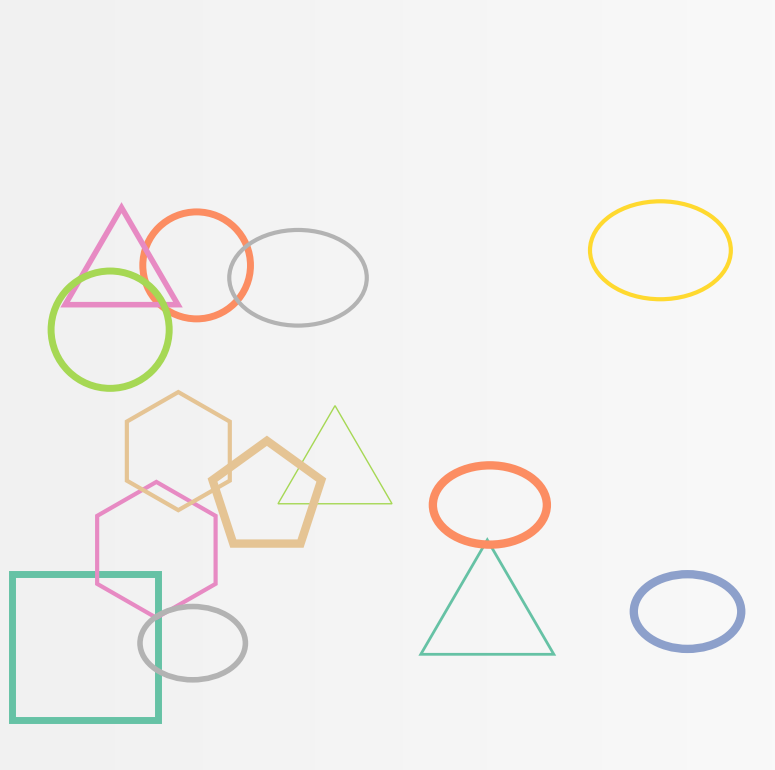[{"shape": "square", "thickness": 2.5, "radius": 0.47, "center": [0.11, 0.16]}, {"shape": "triangle", "thickness": 1, "radius": 0.5, "center": [0.629, 0.2]}, {"shape": "circle", "thickness": 2.5, "radius": 0.35, "center": [0.254, 0.655]}, {"shape": "oval", "thickness": 3, "radius": 0.37, "center": [0.632, 0.344]}, {"shape": "oval", "thickness": 3, "radius": 0.35, "center": [0.887, 0.206]}, {"shape": "hexagon", "thickness": 1.5, "radius": 0.44, "center": [0.202, 0.286]}, {"shape": "triangle", "thickness": 2, "radius": 0.42, "center": [0.157, 0.646]}, {"shape": "circle", "thickness": 2.5, "radius": 0.38, "center": [0.142, 0.572]}, {"shape": "triangle", "thickness": 0.5, "radius": 0.42, "center": [0.432, 0.388]}, {"shape": "oval", "thickness": 1.5, "radius": 0.45, "center": [0.852, 0.675]}, {"shape": "pentagon", "thickness": 3, "radius": 0.37, "center": [0.344, 0.354]}, {"shape": "hexagon", "thickness": 1.5, "radius": 0.38, "center": [0.23, 0.414]}, {"shape": "oval", "thickness": 1.5, "radius": 0.44, "center": [0.385, 0.639]}, {"shape": "oval", "thickness": 2, "radius": 0.34, "center": [0.249, 0.165]}]